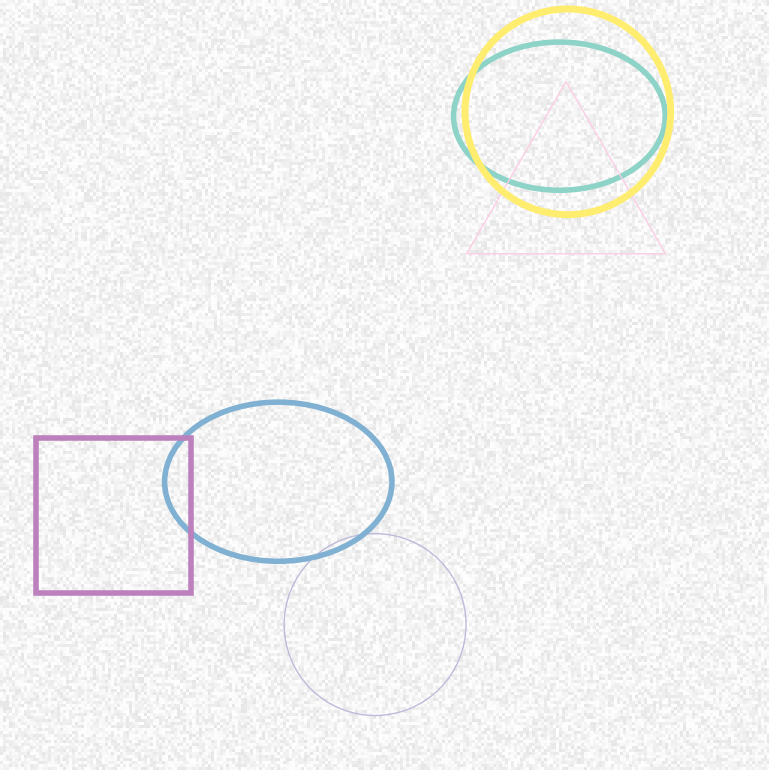[{"shape": "oval", "thickness": 2, "radius": 0.69, "center": [0.727, 0.849]}, {"shape": "circle", "thickness": 0.5, "radius": 0.59, "center": [0.487, 0.189]}, {"shape": "oval", "thickness": 2, "radius": 0.74, "center": [0.361, 0.374]}, {"shape": "triangle", "thickness": 0.5, "radius": 0.75, "center": [0.735, 0.745]}, {"shape": "square", "thickness": 2, "radius": 0.5, "center": [0.147, 0.331]}, {"shape": "circle", "thickness": 2.5, "radius": 0.67, "center": [0.737, 0.855]}]